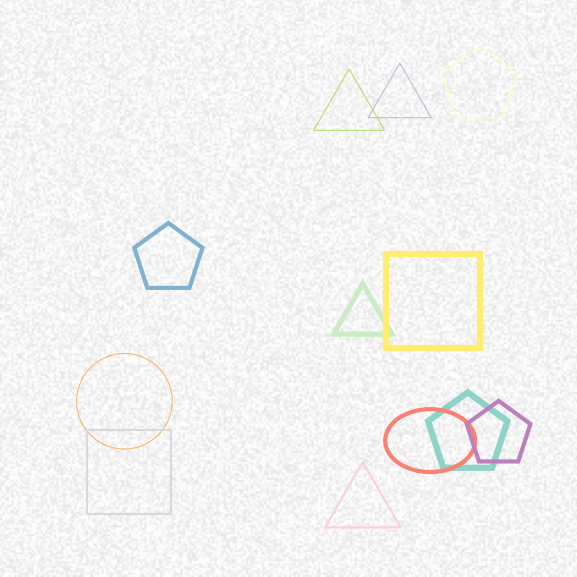[{"shape": "pentagon", "thickness": 3, "radius": 0.36, "center": [0.81, 0.248]}, {"shape": "pentagon", "thickness": 0.5, "radius": 0.34, "center": [0.831, 0.851]}, {"shape": "triangle", "thickness": 0.5, "radius": 0.32, "center": [0.692, 0.827]}, {"shape": "oval", "thickness": 2, "radius": 0.39, "center": [0.745, 0.236]}, {"shape": "pentagon", "thickness": 2, "radius": 0.31, "center": [0.292, 0.551]}, {"shape": "circle", "thickness": 0.5, "radius": 0.41, "center": [0.215, 0.304]}, {"shape": "triangle", "thickness": 0.5, "radius": 0.35, "center": [0.605, 0.809]}, {"shape": "triangle", "thickness": 1, "radius": 0.38, "center": [0.628, 0.124]}, {"shape": "square", "thickness": 1, "radius": 0.36, "center": [0.223, 0.182]}, {"shape": "pentagon", "thickness": 2, "radius": 0.29, "center": [0.863, 0.247]}, {"shape": "triangle", "thickness": 2.5, "radius": 0.29, "center": [0.628, 0.45]}, {"shape": "square", "thickness": 3, "radius": 0.41, "center": [0.75, 0.477]}]